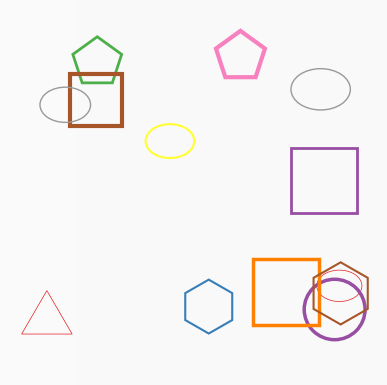[{"shape": "oval", "thickness": 0.5, "radius": 0.29, "center": [0.876, 0.258]}, {"shape": "triangle", "thickness": 0.5, "radius": 0.38, "center": [0.121, 0.17]}, {"shape": "hexagon", "thickness": 1.5, "radius": 0.35, "center": [0.539, 0.204]}, {"shape": "pentagon", "thickness": 2, "radius": 0.33, "center": [0.251, 0.838]}, {"shape": "square", "thickness": 2, "radius": 0.43, "center": [0.837, 0.531]}, {"shape": "circle", "thickness": 2.5, "radius": 0.39, "center": [0.864, 0.196]}, {"shape": "square", "thickness": 2.5, "radius": 0.43, "center": [0.738, 0.241]}, {"shape": "oval", "thickness": 1.5, "radius": 0.31, "center": [0.439, 0.634]}, {"shape": "hexagon", "thickness": 1.5, "radius": 0.4, "center": [0.879, 0.238]}, {"shape": "square", "thickness": 3, "radius": 0.33, "center": [0.248, 0.74]}, {"shape": "pentagon", "thickness": 3, "radius": 0.33, "center": [0.621, 0.853]}, {"shape": "oval", "thickness": 1, "radius": 0.38, "center": [0.827, 0.768]}, {"shape": "oval", "thickness": 1, "radius": 0.33, "center": [0.168, 0.728]}]